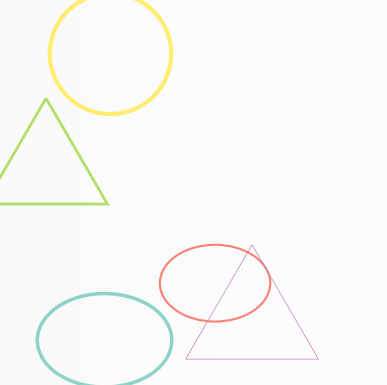[{"shape": "oval", "thickness": 2.5, "radius": 0.87, "center": [0.27, 0.116]}, {"shape": "oval", "thickness": 1.5, "radius": 0.71, "center": [0.555, 0.264]}, {"shape": "triangle", "thickness": 2, "radius": 0.92, "center": [0.119, 0.562]}, {"shape": "triangle", "thickness": 0.5, "radius": 0.99, "center": [0.65, 0.166]}, {"shape": "circle", "thickness": 3, "radius": 0.78, "center": [0.285, 0.86]}]